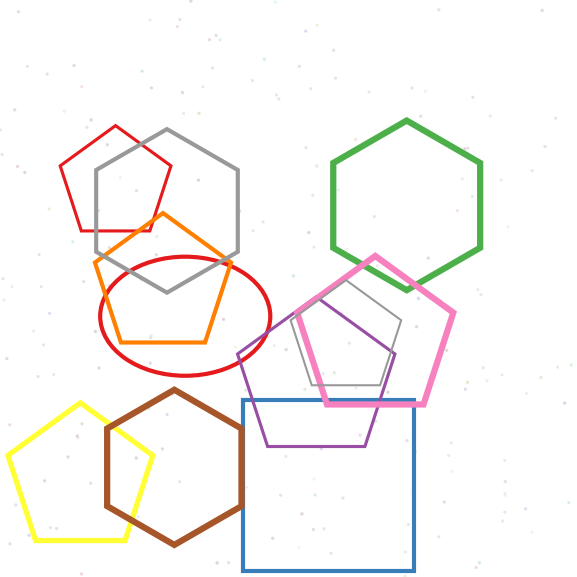[{"shape": "pentagon", "thickness": 1.5, "radius": 0.5, "center": [0.2, 0.681]}, {"shape": "oval", "thickness": 2, "radius": 0.74, "center": [0.321, 0.452]}, {"shape": "square", "thickness": 2, "radius": 0.74, "center": [0.569, 0.158]}, {"shape": "hexagon", "thickness": 3, "radius": 0.73, "center": [0.704, 0.644]}, {"shape": "pentagon", "thickness": 1.5, "radius": 0.72, "center": [0.548, 0.342]}, {"shape": "pentagon", "thickness": 2, "radius": 0.62, "center": [0.282, 0.506]}, {"shape": "pentagon", "thickness": 2.5, "radius": 0.66, "center": [0.139, 0.17]}, {"shape": "hexagon", "thickness": 3, "radius": 0.67, "center": [0.302, 0.19]}, {"shape": "pentagon", "thickness": 3, "radius": 0.71, "center": [0.65, 0.414]}, {"shape": "hexagon", "thickness": 2, "radius": 0.71, "center": [0.289, 0.634]}, {"shape": "pentagon", "thickness": 1, "radius": 0.5, "center": [0.599, 0.413]}]